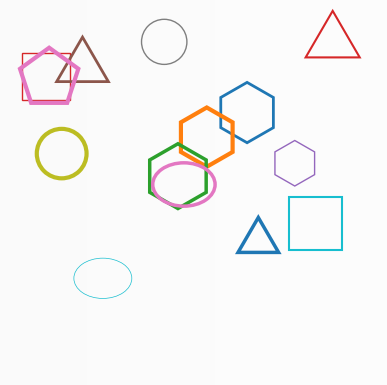[{"shape": "hexagon", "thickness": 2, "radius": 0.39, "center": [0.638, 0.708]}, {"shape": "triangle", "thickness": 2.5, "radius": 0.3, "center": [0.667, 0.375]}, {"shape": "hexagon", "thickness": 3, "radius": 0.38, "center": [0.534, 0.644]}, {"shape": "hexagon", "thickness": 2.5, "radius": 0.42, "center": [0.459, 0.542]}, {"shape": "square", "thickness": 1, "radius": 0.31, "center": [0.119, 0.802]}, {"shape": "triangle", "thickness": 1.5, "radius": 0.4, "center": [0.859, 0.891]}, {"shape": "hexagon", "thickness": 1, "radius": 0.3, "center": [0.761, 0.576]}, {"shape": "triangle", "thickness": 2, "radius": 0.39, "center": [0.213, 0.827]}, {"shape": "pentagon", "thickness": 3, "radius": 0.4, "center": [0.127, 0.797]}, {"shape": "oval", "thickness": 2.5, "radius": 0.4, "center": [0.475, 0.521]}, {"shape": "circle", "thickness": 1, "radius": 0.29, "center": [0.424, 0.891]}, {"shape": "circle", "thickness": 3, "radius": 0.32, "center": [0.159, 0.601]}, {"shape": "square", "thickness": 1.5, "radius": 0.34, "center": [0.814, 0.419]}, {"shape": "oval", "thickness": 0.5, "radius": 0.37, "center": [0.265, 0.277]}]